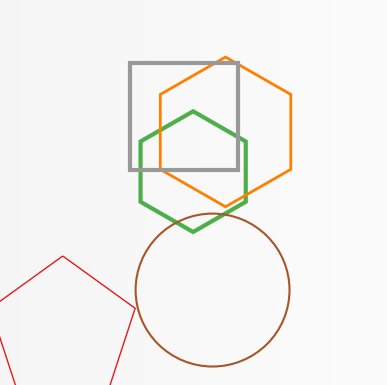[{"shape": "pentagon", "thickness": 1, "radius": 0.98, "center": [0.162, 0.138]}, {"shape": "hexagon", "thickness": 3, "radius": 0.78, "center": [0.498, 0.554]}, {"shape": "hexagon", "thickness": 2, "radius": 0.97, "center": [0.582, 0.657]}, {"shape": "circle", "thickness": 1.5, "radius": 0.99, "center": [0.549, 0.247]}, {"shape": "square", "thickness": 3, "radius": 0.7, "center": [0.476, 0.697]}]